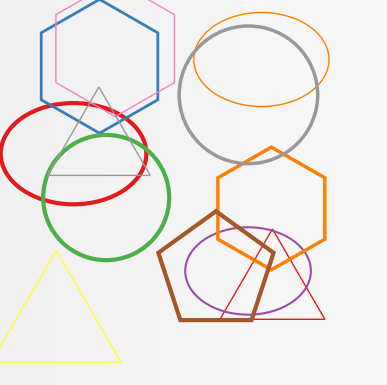[{"shape": "oval", "thickness": 3, "radius": 0.94, "center": [0.19, 0.601]}, {"shape": "triangle", "thickness": 1, "radius": 0.78, "center": [0.703, 0.249]}, {"shape": "hexagon", "thickness": 2, "radius": 0.87, "center": [0.257, 0.828]}, {"shape": "circle", "thickness": 3, "radius": 0.81, "center": [0.274, 0.487]}, {"shape": "oval", "thickness": 1.5, "radius": 0.81, "center": [0.64, 0.296]}, {"shape": "hexagon", "thickness": 2.5, "radius": 0.8, "center": [0.7, 0.458]}, {"shape": "oval", "thickness": 1, "radius": 0.87, "center": [0.675, 0.845]}, {"shape": "triangle", "thickness": 1, "radius": 0.97, "center": [0.145, 0.156]}, {"shape": "pentagon", "thickness": 3, "radius": 0.78, "center": [0.557, 0.295]}, {"shape": "hexagon", "thickness": 1, "radius": 0.88, "center": [0.297, 0.874]}, {"shape": "circle", "thickness": 2.5, "radius": 0.89, "center": [0.641, 0.754]}, {"shape": "triangle", "thickness": 1, "radius": 0.77, "center": [0.255, 0.621]}]